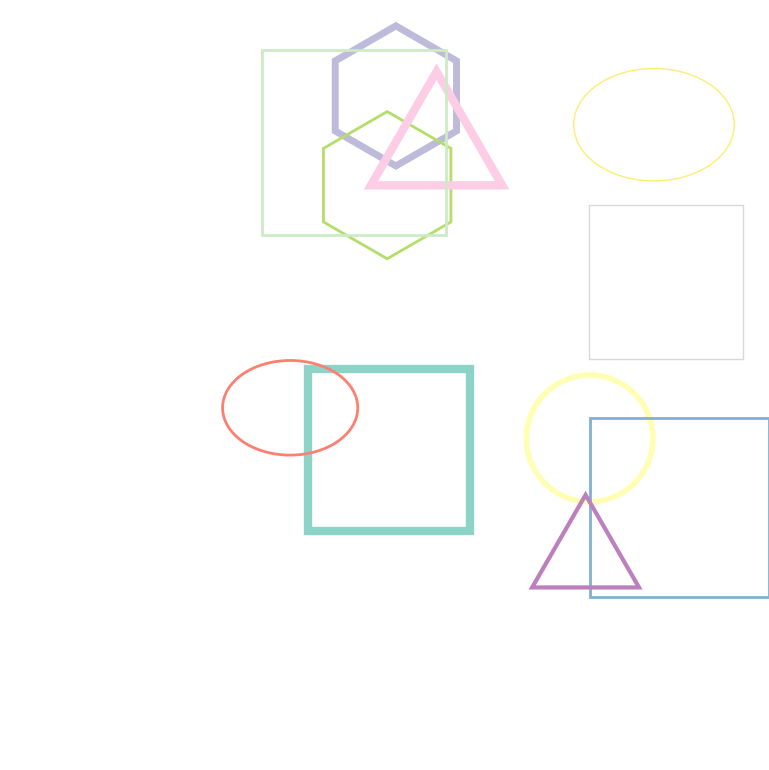[{"shape": "square", "thickness": 3, "radius": 0.52, "center": [0.505, 0.416]}, {"shape": "circle", "thickness": 2, "radius": 0.41, "center": [0.766, 0.431]}, {"shape": "hexagon", "thickness": 2.5, "radius": 0.45, "center": [0.514, 0.875]}, {"shape": "oval", "thickness": 1, "radius": 0.44, "center": [0.377, 0.47]}, {"shape": "square", "thickness": 1, "radius": 0.58, "center": [0.882, 0.34]}, {"shape": "hexagon", "thickness": 1, "radius": 0.48, "center": [0.503, 0.76]}, {"shape": "triangle", "thickness": 3, "radius": 0.49, "center": [0.567, 0.809]}, {"shape": "square", "thickness": 0.5, "radius": 0.5, "center": [0.865, 0.634]}, {"shape": "triangle", "thickness": 1.5, "radius": 0.4, "center": [0.761, 0.277]}, {"shape": "square", "thickness": 1, "radius": 0.6, "center": [0.46, 0.815]}, {"shape": "oval", "thickness": 0.5, "radius": 0.52, "center": [0.849, 0.838]}]